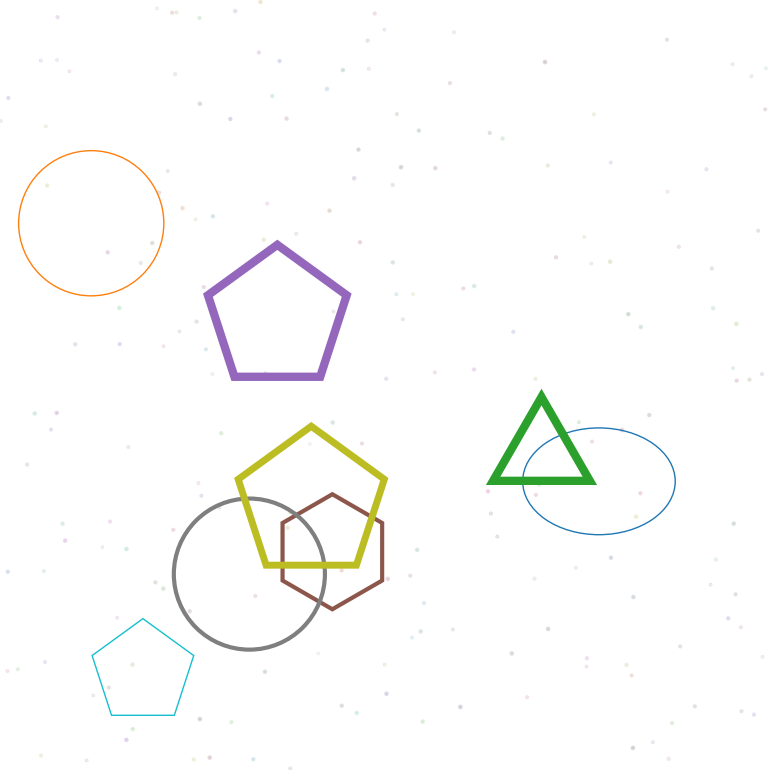[{"shape": "oval", "thickness": 0.5, "radius": 0.5, "center": [0.778, 0.375]}, {"shape": "circle", "thickness": 0.5, "radius": 0.47, "center": [0.118, 0.71]}, {"shape": "triangle", "thickness": 3, "radius": 0.36, "center": [0.703, 0.412]}, {"shape": "pentagon", "thickness": 3, "radius": 0.47, "center": [0.36, 0.587]}, {"shape": "hexagon", "thickness": 1.5, "radius": 0.37, "center": [0.432, 0.283]}, {"shape": "circle", "thickness": 1.5, "radius": 0.49, "center": [0.324, 0.254]}, {"shape": "pentagon", "thickness": 2.5, "radius": 0.5, "center": [0.404, 0.347]}, {"shape": "pentagon", "thickness": 0.5, "radius": 0.35, "center": [0.186, 0.127]}]